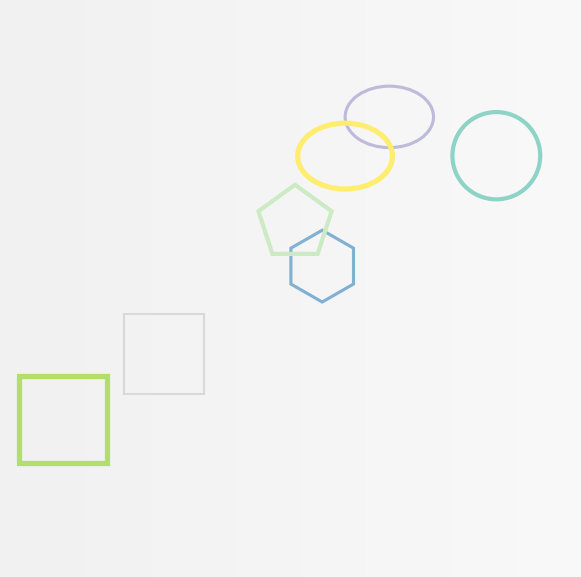[{"shape": "circle", "thickness": 2, "radius": 0.38, "center": [0.854, 0.73]}, {"shape": "oval", "thickness": 1.5, "radius": 0.38, "center": [0.67, 0.797]}, {"shape": "hexagon", "thickness": 1.5, "radius": 0.31, "center": [0.554, 0.538]}, {"shape": "square", "thickness": 2.5, "radius": 0.38, "center": [0.108, 0.273]}, {"shape": "square", "thickness": 1, "radius": 0.34, "center": [0.283, 0.387]}, {"shape": "pentagon", "thickness": 2, "radius": 0.33, "center": [0.508, 0.613]}, {"shape": "oval", "thickness": 2.5, "radius": 0.41, "center": [0.594, 0.729]}]